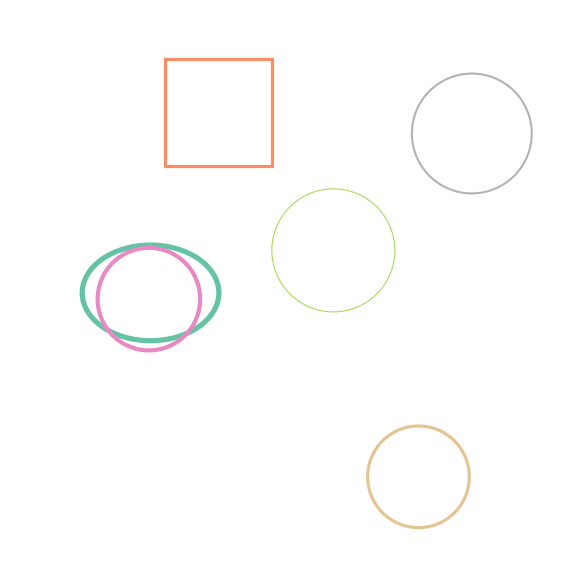[{"shape": "oval", "thickness": 2.5, "radius": 0.59, "center": [0.261, 0.492]}, {"shape": "square", "thickness": 1.5, "radius": 0.46, "center": [0.378, 0.805]}, {"shape": "circle", "thickness": 2, "radius": 0.44, "center": [0.258, 0.481]}, {"shape": "circle", "thickness": 0.5, "radius": 0.53, "center": [0.577, 0.566]}, {"shape": "circle", "thickness": 1.5, "radius": 0.44, "center": [0.725, 0.174]}, {"shape": "circle", "thickness": 1, "radius": 0.52, "center": [0.817, 0.768]}]